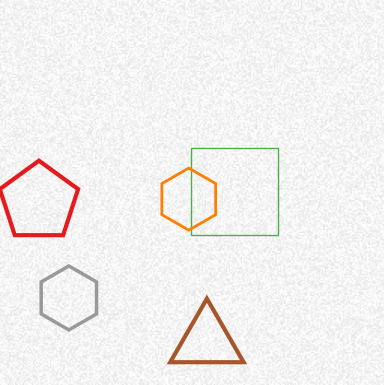[{"shape": "pentagon", "thickness": 3, "radius": 0.53, "center": [0.101, 0.476]}, {"shape": "square", "thickness": 1, "radius": 0.56, "center": [0.61, 0.502]}, {"shape": "hexagon", "thickness": 2, "radius": 0.4, "center": [0.49, 0.483]}, {"shape": "triangle", "thickness": 3, "radius": 0.55, "center": [0.537, 0.114]}, {"shape": "hexagon", "thickness": 2.5, "radius": 0.42, "center": [0.179, 0.226]}]